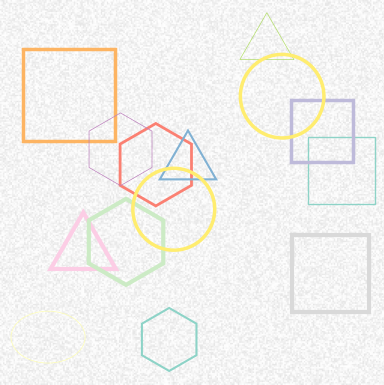[{"shape": "hexagon", "thickness": 1.5, "radius": 0.41, "center": [0.439, 0.118]}, {"shape": "square", "thickness": 1, "radius": 0.44, "center": [0.887, 0.557]}, {"shape": "oval", "thickness": 0.5, "radius": 0.48, "center": [0.125, 0.124]}, {"shape": "square", "thickness": 2.5, "radius": 0.4, "center": [0.837, 0.66]}, {"shape": "hexagon", "thickness": 2, "radius": 0.54, "center": [0.405, 0.572]}, {"shape": "triangle", "thickness": 1.5, "radius": 0.42, "center": [0.488, 0.576]}, {"shape": "square", "thickness": 2.5, "radius": 0.6, "center": [0.18, 0.754]}, {"shape": "triangle", "thickness": 0.5, "radius": 0.41, "center": [0.693, 0.886]}, {"shape": "triangle", "thickness": 3, "radius": 0.49, "center": [0.216, 0.35]}, {"shape": "square", "thickness": 3, "radius": 0.5, "center": [0.858, 0.289]}, {"shape": "hexagon", "thickness": 0.5, "radius": 0.47, "center": [0.313, 0.612]}, {"shape": "hexagon", "thickness": 3, "radius": 0.56, "center": [0.327, 0.372]}, {"shape": "circle", "thickness": 2.5, "radius": 0.53, "center": [0.451, 0.457]}, {"shape": "circle", "thickness": 2.5, "radius": 0.54, "center": [0.733, 0.75]}]